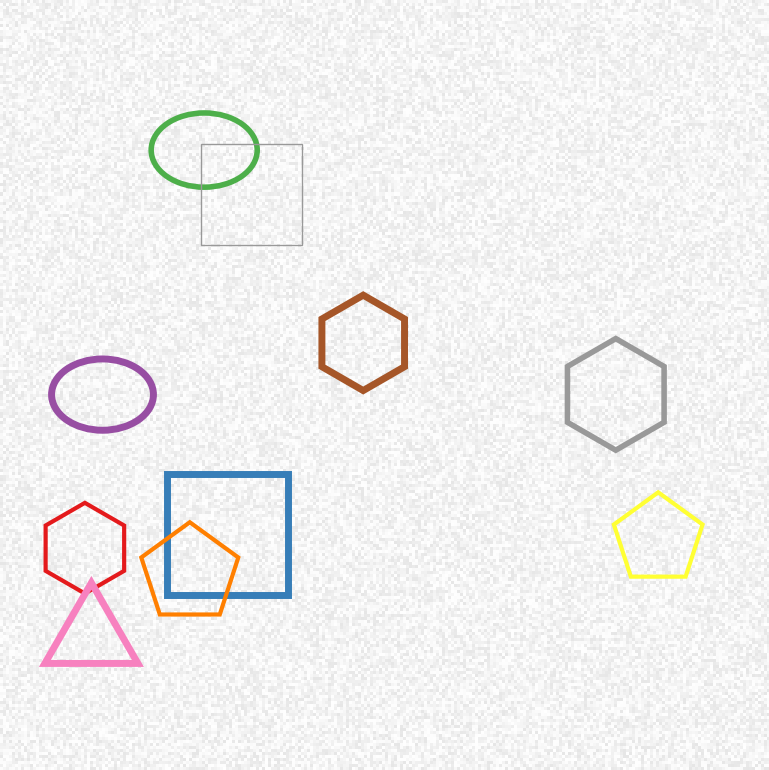[{"shape": "hexagon", "thickness": 1.5, "radius": 0.29, "center": [0.11, 0.288]}, {"shape": "square", "thickness": 2.5, "radius": 0.39, "center": [0.296, 0.305]}, {"shape": "oval", "thickness": 2, "radius": 0.34, "center": [0.265, 0.805]}, {"shape": "oval", "thickness": 2.5, "radius": 0.33, "center": [0.133, 0.488]}, {"shape": "pentagon", "thickness": 1.5, "radius": 0.33, "center": [0.246, 0.256]}, {"shape": "pentagon", "thickness": 1.5, "radius": 0.3, "center": [0.855, 0.3]}, {"shape": "hexagon", "thickness": 2.5, "radius": 0.31, "center": [0.472, 0.555]}, {"shape": "triangle", "thickness": 2.5, "radius": 0.35, "center": [0.119, 0.173]}, {"shape": "hexagon", "thickness": 2, "radius": 0.36, "center": [0.8, 0.488]}, {"shape": "square", "thickness": 0.5, "radius": 0.33, "center": [0.327, 0.747]}]